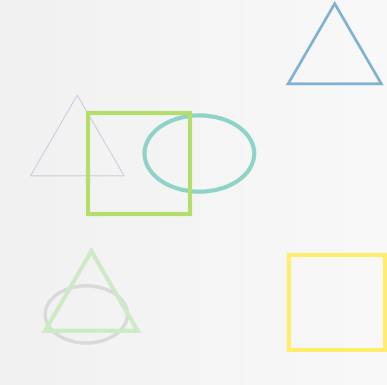[{"shape": "oval", "thickness": 3, "radius": 0.71, "center": [0.514, 0.601]}, {"shape": "triangle", "thickness": 0.5, "radius": 0.7, "center": [0.199, 0.613]}, {"shape": "triangle", "thickness": 2, "radius": 0.69, "center": [0.864, 0.852]}, {"shape": "square", "thickness": 3, "radius": 0.66, "center": [0.359, 0.575]}, {"shape": "oval", "thickness": 2.5, "radius": 0.53, "center": [0.223, 0.183]}, {"shape": "triangle", "thickness": 3, "radius": 0.69, "center": [0.236, 0.21]}, {"shape": "square", "thickness": 3, "radius": 0.62, "center": [0.87, 0.215]}]